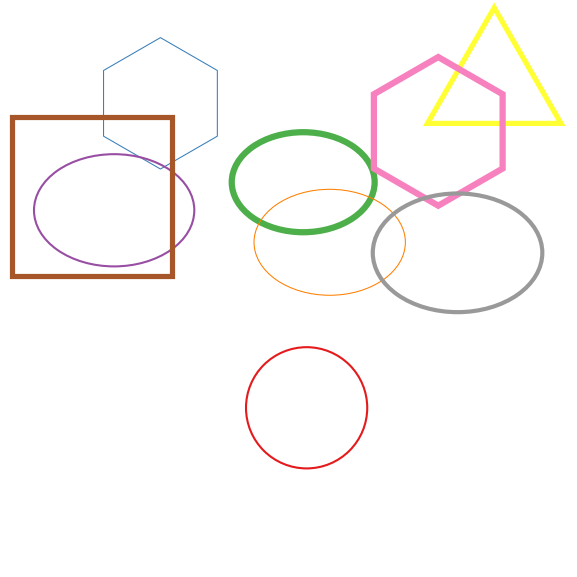[{"shape": "circle", "thickness": 1, "radius": 0.52, "center": [0.531, 0.293]}, {"shape": "hexagon", "thickness": 0.5, "radius": 0.57, "center": [0.278, 0.82]}, {"shape": "oval", "thickness": 3, "radius": 0.62, "center": [0.525, 0.684]}, {"shape": "oval", "thickness": 1, "radius": 0.69, "center": [0.198, 0.635]}, {"shape": "oval", "thickness": 0.5, "radius": 0.66, "center": [0.571, 0.58]}, {"shape": "triangle", "thickness": 2.5, "radius": 0.67, "center": [0.856, 0.852]}, {"shape": "square", "thickness": 2.5, "radius": 0.69, "center": [0.159, 0.659]}, {"shape": "hexagon", "thickness": 3, "radius": 0.64, "center": [0.759, 0.772]}, {"shape": "oval", "thickness": 2, "radius": 0.73, "center": [0.792, 0.561]}]